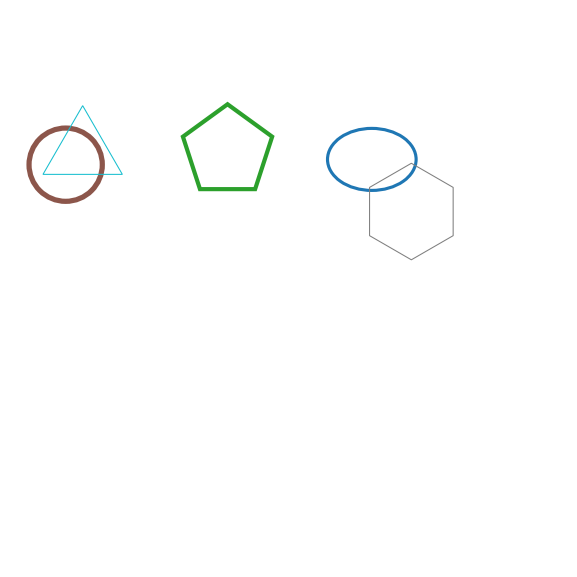[{"shape": "oval", "thickness": 1.5, "radius": 0.38, "center": [0.644, 0.723]}, {"shape": "pentagon", "thickness": 2, "radius": 0.41, "center": [0.394, 0.737]}, {"shape": "circle", "thickness": 2.5, "radius": 0.32, "center": [0.114, 0.714]}, {"shape": "hexagon", "thickness": 0.5, "radius": 0.42, "center": [0.712, 0.633]}, {"shape": "triangle", "thickness": 0.5, "radius": 0.4, "center": [0.143, 0.737]}]